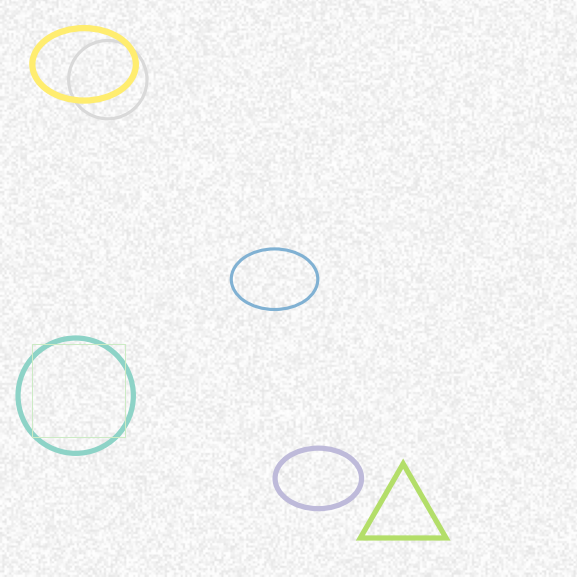[{"shape": "circle", "thickness": 2.5, "radius": 0.5, "center": [0.131, 0.314]}, {"shape": "oval", "thickness": 2.5, "radius": 0.37, "center": [0.551, 0.171]}, {"shape": "oval", "thickness": 1.5, "radius": 0.37, "center": [0.475, 0.516]}, {"shape": "triangle", "thickness": 2.5, "radius": 0.43, "center": [0.698, 0.11]}, {"shape": "circle", "thickness": 1.5, "radius": 0.34, "center": [0.187, 0.861]}, {"shape": "square", "thickness": 0.5, "radius": 0.4, "center": [0.135, 0.323]}, {"shape": "oval", "thickness": 3, "radius": 0.45, "center": [0.146, 0.888]}]